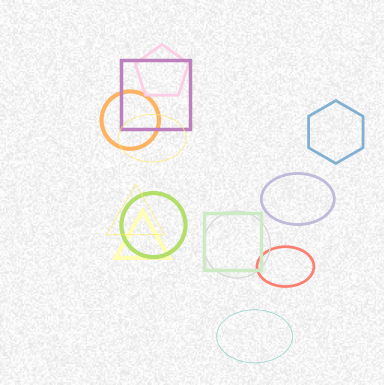[{"shape": "oval", "thickness": 0.5, "radius": 0.49, "center": [0.661, 0.126]}, {"shape": "triangle", "thickness": 3, "radius": 0.41, "center": [0.37, 0.371]}, {"shape": "oval", "thickness": 2, "radius": 0.47, "center": [0.773, 0.483]}, {"shape": "oval", "thickness": 2, "radius": 0.37, "center": [0.741, 0.308]}, {"shape": "hexagon", "thickness": 2, "radius": 0.41, "center": [0.872, 0.657]}, {"shape": "circle", "thickness": 3, "radius": 0.37, "center": [0.338, 0.688]}, {"shape": "circle", "thickness": 3, "radius": 0.42, "center": [0.399, 0.415]}, {"shape": "pentagon", "thickness": 2, "radius": 0.36, "center": [0.421, 0.812]}, {"shape": "circle", "thickness": 1, "radius": 0.43, "center": [0.615, 0.365]}, {"shape": "square", "thickness": 2.5, "radius": 0.45, "center": [0.403, 0.754]}, {"shape": "square", "thickness": 2.5, "radius": 0.37, "center": [0.604, 0.372]}, {"shape": "triangle", "thickness": 0.5, "radius": 0.44, "center": [0.352, 0.434]}, {"shape": "oval", "thickness": 0.5, "radius": 0.44, "center": [0.395, 0.641]}]